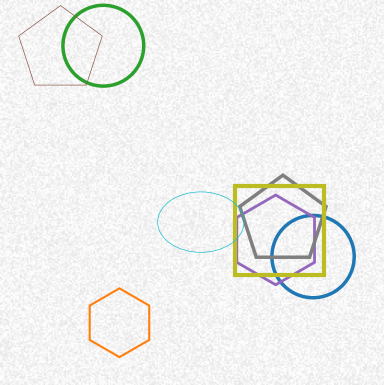[{"shape": "circle", "thickness": 2.5, "radius": 0.53, "center": [0.813, 0.334]}, {"shape": "hexagon", "thickness": 1.5, "radius": 0.45, "center": [0.31, 0.162]}, {"shape": "circle", "thickness": 2.5, "radius": 0.52, "center": [0.268, 0.881]}, {"shape": "hexagon", "thickness": 2, "radius": 0.58, "center": [0.716, 0.377]}, {"shape": "pentagon", "thickness": 0.5, "radius": 0.57, "center": [0.157, 0.871]}, {"shape": "pentagon", "thickness": 2.5, "radius": 0.59, "center": [0.735, 0.427]}, {"shape": "square", "thickness": 3, "radius": 0.57, "center": [0.727, 0.401]}, {"shape": "oval", "thickness": 0.5, "radius": 0.56, "center": [0.522, 0.423]}]